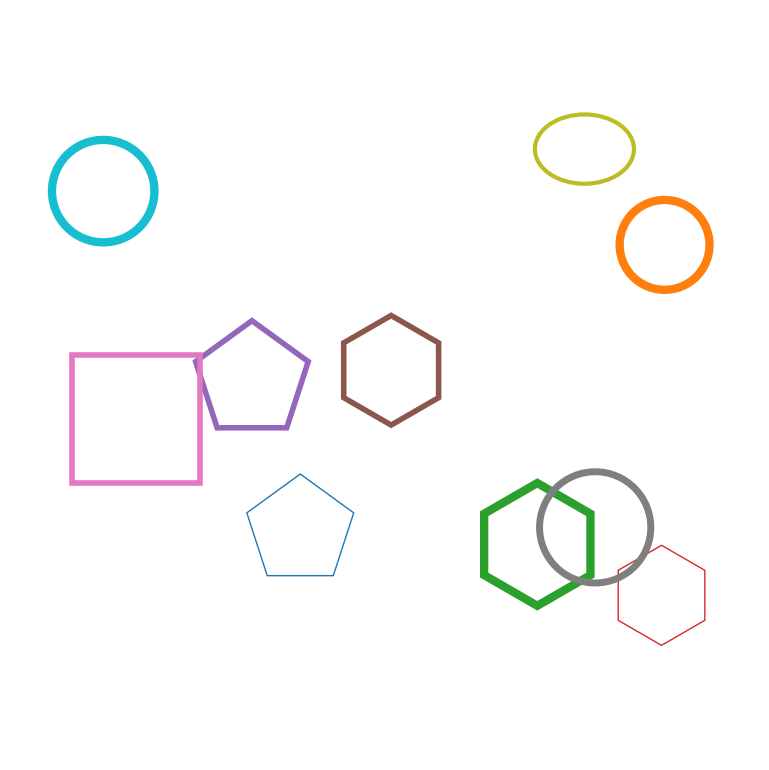[{"shape": "pentagon", "thickness": 0.5, "radius": 0.36, "center": [0.39, 0.311]}, {"shape": "circle", "thickness": 3, "radius": 0.29, "center": [0.863, 0.682]}, {"shape": "hexagon", "thickness": 3, "radius": 0.4, "center": [0.698, 0.293]}, {"shape": "hexagon", "thickness": 0.5, "radius": 0.32, "center": [0.859, 0.227]}, {"shape": "pentagon", "thickness": 2, "radius": 0.38, "center": [0.327, 0.507]}, {"shape": "hexagon", "thickness": 2, "radius": 0.36, "center": [0.508, 0.519]}, {"shape": "square", "thickness": 2, "radius": 0.42, "center": [0.177, 0.455]}, {"shape": "circle", "thickness": 2.5, "radius": 0.36, "center": [0.773, 0.315]}, {"shape": "oval", "thickness": 1.5, "radius": 0.32, "center": [0.759, 0.806]}, {"shape": "circle", "thickness": 3, "radius": 0.33, "center": [0.134, 0.752]}]